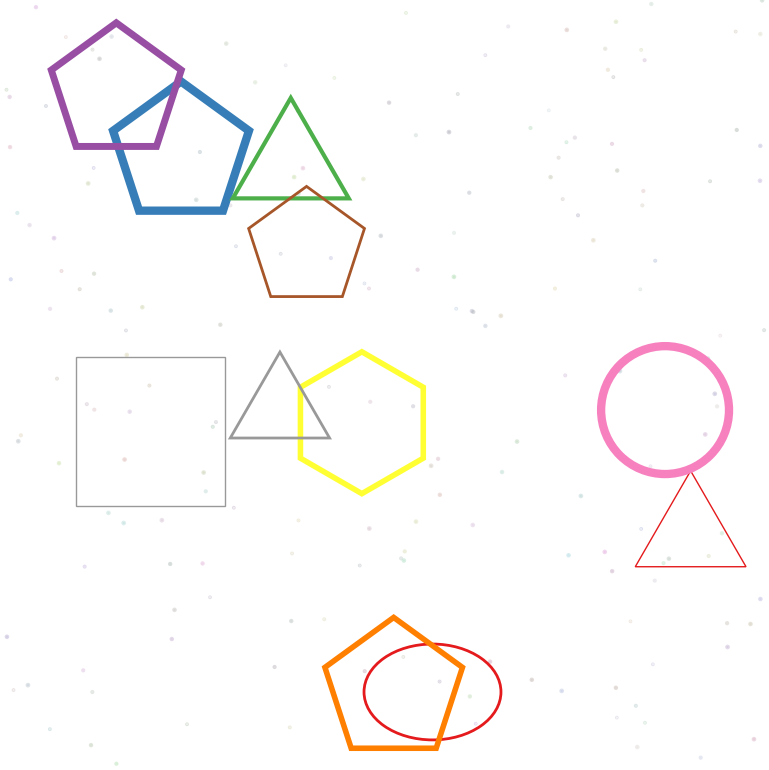[{"shape": "triangle", "thickness": 0.5, "radius": 0.42, "center": [0.897, 0.306]}, {"shape": "oval", "thickness": 1, "radius": 0.44, "center": [0.562, 0.101]}, {"shape": "pentagon", "thickness": 3, "radius": 0.46, "center": [0.235, 0.801]}, {"shape": "triangle", "thickness": 1.5, "radius": 0.43, "center": [0.378, 0.786]}, {"shape": "pentagon", "thickness": 2.5, "radius": 0.44, "center": [0.151, 0.882]}, {"shape": "pentagon", "thickness": 2, "radius": 0.47, "center": [0.511, 0.104]}, {"shape": "hexagon", "thickness": 2, "radius": 0.46, "center": [0.47, 0.451]}, {"shape": "pentagon", "thickness": 1, "radius": 0.4, "center": [0.398, 0.679]}, {"shape": "circle", "thickness": 3, "radius": 0.42, "center": [0.864, 0.467]}, {"shape": "triangle", "thickness": 1, "radius": 0.37, "center": [0.364, 0.468]}, {"shape": "square", "thickness": 0.5, "radius": 0.48, "center": [0.195, 0.44]}]